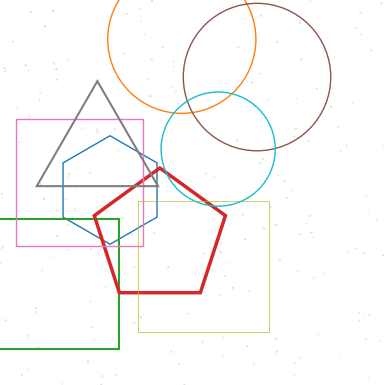[{"shape": "hexagon", "thickness": 1, "radius": 0.7, "center": [0.286, 0.506]}, {"shape": "circle", "thickness": 1, "radius": 0.96, "center": [0.472, 0.898]}, {"shape": "square", "thickness": 1.5, "radius": 0.85, "center": [0.141, 0.262]}, {"shape": "pentagon", "thickness": 2.5, "radius": 0.9, "center": [0.415, 0.385]}, {"shape": "circle", "thickness": 1, "radius": 0.96, "center": [0.668, 0.8]}, {"shape": "square", "thickness": 1, "radius": 0.82, "center": [0.207, 0.525]}, {"shape": "triangle", "thickness": 1.5, "radius": 0.91, "center": [0.253, 0.607]}, {"shape": "square", "thickness": 0.5, "radius": 0.85, "center": [0.529, 0.309]}, {"shape": "circle", "thickness": 1, "radius": 0.74, "center": [0.567, 0.613]}]